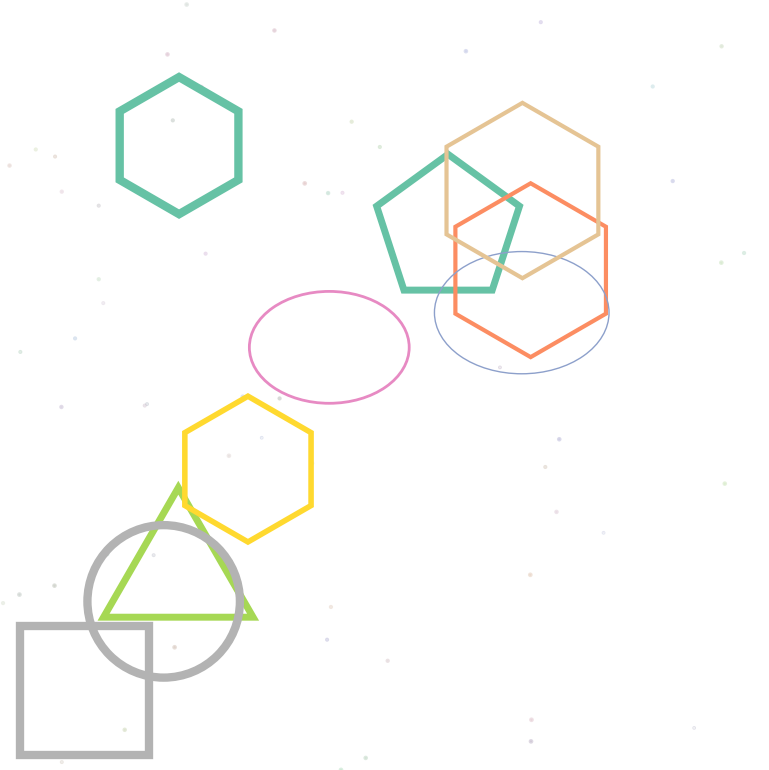[{"shape": "pentagon", "thickness": 2.5, "radius": 0.49, "center": [0.582, 0.702]}, {"shape": "hexagon", "thickness": 3, "radius": 0.45, "center": [0.233, 0.811]}, {"shape": "hexagon", "thickness": 1.5, "radius": 0.56, "center": [0.689, 0.649]}, {"shape": "oval", "thickness": 0.5, "radius": 0.57, "center": [0.678, 0.594]}, {"shape": "oval", "thickness": 1, "radius": 0.52, "center": [0.428, 0.549]}, {"shape": "triangle", "thickness": 2.5, "radius": 0.56, "center": [0.232, 0.254]}, {"shape": "hexagon", "thickness": 2, "radius": 0.47, "center": [0.322, 0.391]}, {"shape": "hexagon", "thickness": 1.5, "radius": 0.57, "center": [0.678, 0.753]}, {"shape": "square", "thickness": 3, "radius": 0.42, "center": [0.11, 0.103]}, {"shape": "circle", "thickness": 3, "radius": 0.5, "center": [0.213, 0.219]}]